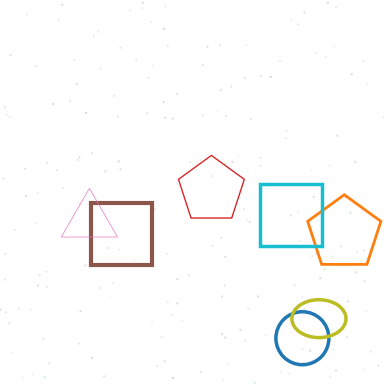[{"shape": "circle", "thickness": 2.5, "radius": 0.34, "center": [0.785, 0.121]}, {"shape": "pentagon", "thickness": 2, "radius": 0.5, "center": [0.894, 0.394]}, {"shape": "pentagon", "thickness": 1, "radius": 0.45, "center": [0.549, 0.506]}, {"shape": "square", "thickness": 3, "radius": 0.4, "center": [0.315, 0.392]}, {"shape": "triangle", "thickness": 0.5, "radius": 0.42, "center": [0.232, 0.427]}, {"shape": "oval", "thickness": 2.5, "radius": 0.35, "center": [0.828, 0.172]}, {"shape": "square", "thickness": 2.5, "radius": 0.4, "center": [0.756, 0.441]}]